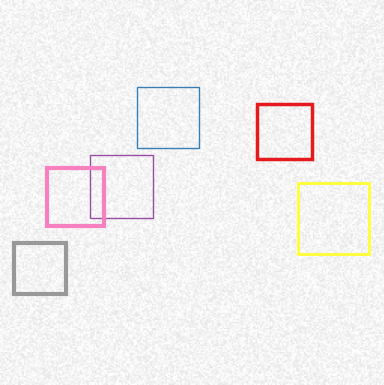[{"shape": "square", "thickness": 2.5, "radius": 0.36, "center": [0.74, 0.657]}, {"shape": "square", "thickness": 1, "radius": 0.4, "center": [0.436, 0.694]}, {"shape": "square", "thickness": 1, "radius": 0.41, "center": [0.315, 0.515]}, {"shape": "square", "thickness": 2, "radius": 0.46, "center": [0.866, 0.432]}, {"shape": "square", "thickness": 3, "radius": 0.38, "center": [0.196, 0.489]}, {"shape": "square", "thickness": 3, "radius": 0.33, "center": [0.103, 0.302]}]